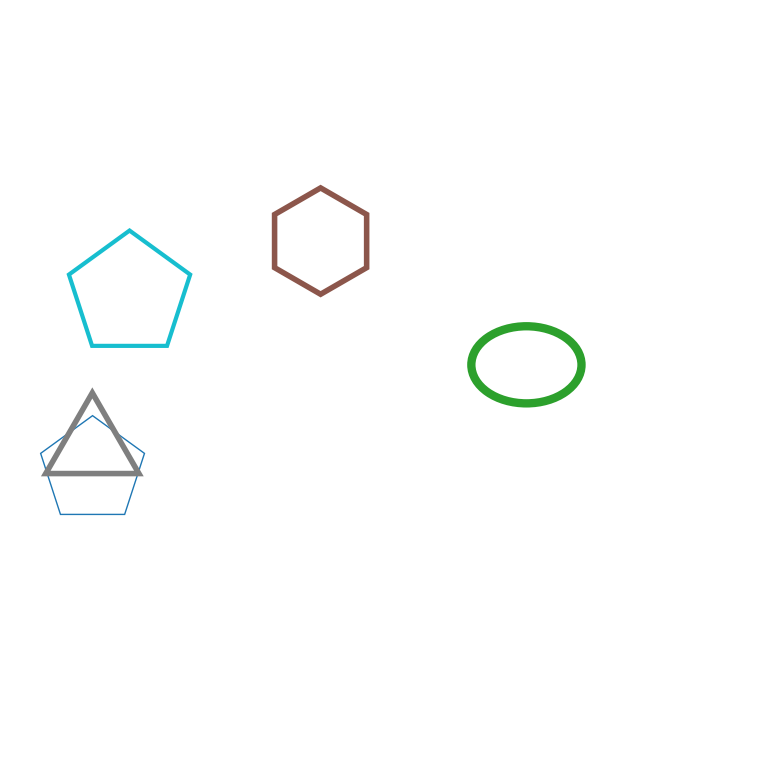[{"shape": "pentagon", "thickness": 0.5, "radius": 0.35, "center": [0.12, 0.389]}, {"shape": "oval", "thickness": 3, "radius": 0.36, "center": [0.684, 0.526]}, {"shape": "hexagon", "thickness": 2, "radius": 0.35, "center": [0.416, 0.687]}, {"shape": "triangle", "thickness": 2, "radius": 0.35, "center": [0.12, 0.42]}, {"shape": "pentagon", "thickness": 1.5, "radius": 0.41, "center": [0.168, 0.618]}]